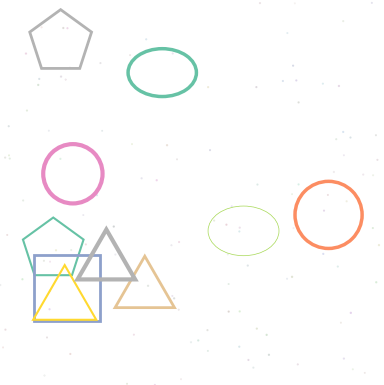[{"shape": "pentagon", "thickness": 1.5, "radius": 0.41, "center": [0.138, 0.352]}, {"shape": "oval", "thickness": 2.5, "radius": 0.44, "center": [0.421, 0.811]}, {"shape": "circle", "thickness": 2.5, "radius": 0.44, "center": [0.853, 0.442]}, {"shape": "square", "thickness": 2, "radius": 0.43, "center": [0.174, 0.252]}, {"shape": "circle", "thickness": 3, "radius": 0.39, "center": [0.189, 0.549]}, {"shape": "oval", "thickness": 0.5, "radius": 0.46, "center": [0.633, 0.4]}, {"shape": "triangle", "thickness": 1.5, "radius": 0.47, "center": [0.168, 0.217]}, {"shape": "triangle", "thickness": 2, "radius": 0.45, "center": [0.376, 0.245]}, {"shape": "pentagon", "thickness": 2, "radius": 0.42, "center": [0.158, 0.891]}, {"shape": "triangle", "thickness": 3, "radius": 0.43, "center": [0.276, 0.317]}]